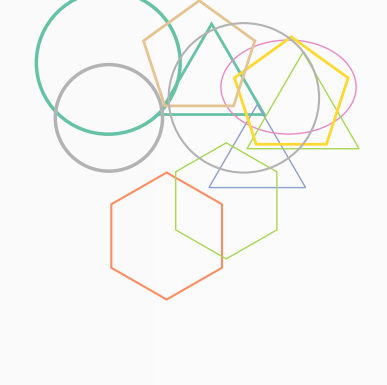[{"shape": "triangle", "thickness": 2, "radius": 0.78, "center": [0.546, 0.781]}, {"shape": "circle", "thickness": 2.5, "radius": 0.93, "center": [0.279, 0.837]}, {"shape": "hexagon", "thickness": 1.5, "radius": 0.82, "center": [0.43, 0.387]}, {"shape": "triangle", "thickness": 1, "radius": 0.72, "center": [0.664, 0.585]}, {"shape": "oval", "thickness": 1, "radius": 0.87, "center": [0.745, 0.774]}, {"shape": "hexagon", "thickness": 1, "radius": 0.75, "center": [0.584, 0.478]}, {"shape": "triangle", "thickness": 1, "radius": 0.84, "center": [0.782, 0.697]}, {"shape": "pentagon", "thickness": 2, "radius": 0.77, "center": [0.752, 0.75]}, {"shape": "pentagon", "thickness": 2, "radius": 0.76, "center": [0.514, 0.847]}, {"shape": "circle", "thickness": 2.5, "radius": 0.69, "center": [0.281, 0.694]}, {"shape": "circle", "thickness": 1.5, "radius": 0.97, "center": [0.629, 0.746]}]